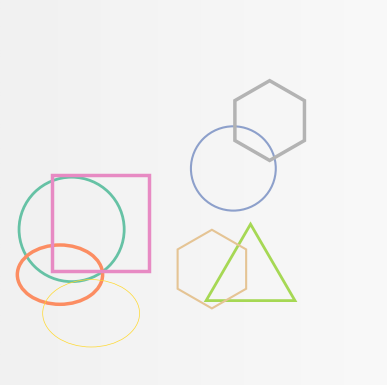[{"shape": "circle", "thickness": 2, "radius": 0.68, "center": [0.185, 0.404]}, {"shape": "oval", "thickness": 2.5, "radius": 0.55, "center": [0.155, 0.287]}, {"shape": "circle", "thickness": 1.5, "radius": 0.55, "center": [0.602, 0.562]}, {"shape": "square", "thickness": 2.5, "radius": 0.63, "center": [0.259, 0.421]}, {"shape": "triangle", "thickness": 2, "radius": 0.66, "center": [0.647, 0.285]}, {"shape": "oval", "thickness": 0.5, "radius": 0.63, "center": [0.235, 0.186]}, {"shape": "hexagon", "thickness": 1.5, "radius": 0.51, "center": [0.547, 0.301]}, {"shape": "hexagon", "thickness": 2.5, "radius": 0.52, "center": [0.696, 0.687]}]